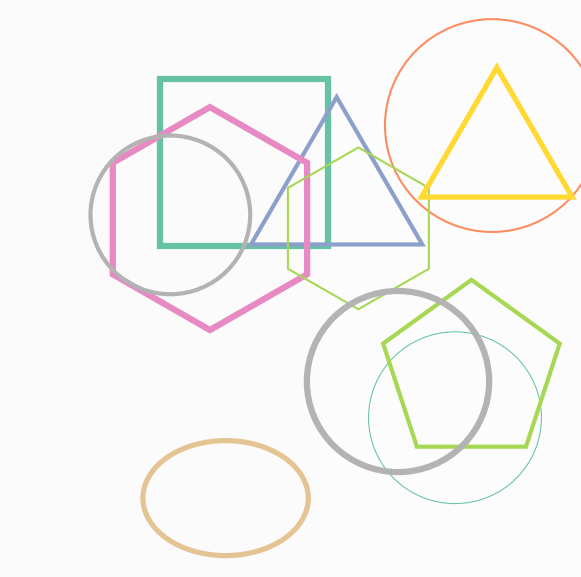[{"shape": "square", "thickness": 3, "radius": 0.72, "center": [0.42, 0.717]}, {"shape": "circle", "thickness": 0.5, "radius": 0.74, "center": [0.783, 0.276]}, {"shape": "circle", "thickness": 1, "radius": 0.92, "center": [0.847, 0.782]}, {"shape": "triangle", "thickness": 2, "radius": 0.85, "center": [0.579, 0.661]}, {"shape": "hexagon", "thickness": 3, "radius": 0.97, "center": [0.361, 0.621]}, {"shape": "hexagon", "thickness": 1, "radius": 0.7, "center": [0.617, 0.604]}, {"shape": "pentagon", "thickness": 2, "radius": 0.8, "center": [0.811, 0.355]}, {"shape": "triangle", "thickness": 2.5, "radius": 0.75, "center": [0.855, 0.733]}, {"shape": "oval", "thickness": 2.5, "radius": 0.71, "center": [0.388, 0.137]}, {"shape": "circle", "thickness": 2, "radius": 0.69, "center": [0.293, 0.627]}, {"shape": "circle", "thickness": 3, "radius": 0.78, "center": [0.685, 0.338]}]